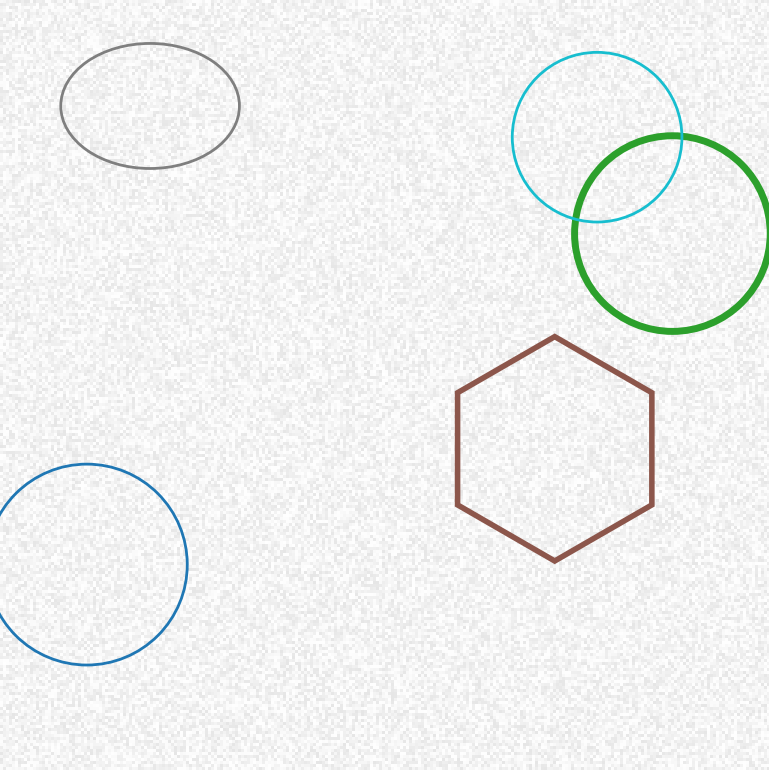[{"shape": "circle", "thickness": 1, "radius": 0.65, "center": [0.113, 0.267]}, {"shape": "circle", "thickness": 2.5, "radius": 0.64, "center": [0.873, 0.697]}, {"shape": "hexagon", "thickness": 2, "radius": 0.73, "center": [0.72, 0.417]}, {"shape": "oval", "thickness": 1, "radius": 0.58, "center": [0.195, 0.862]}, {"shape": "circle", "thickness": 1, "radius": 0.55, "center": [0.775, 0.822]}]